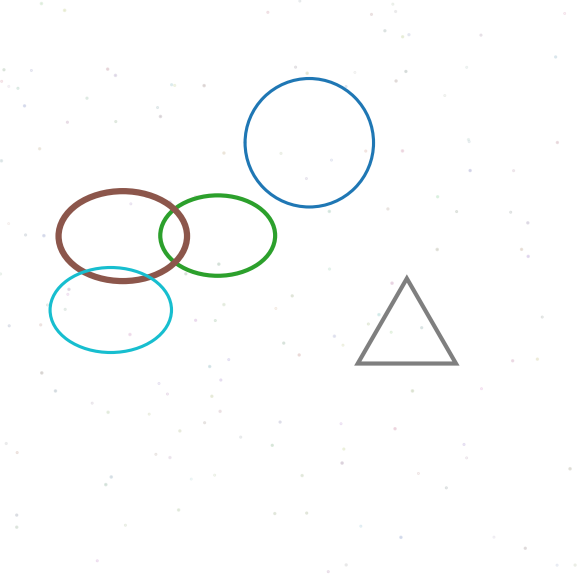[{"shape": "circle", "thickness": 1.5, "radius": 0.56, "center": [0.536, 0.752]}, {"shape": "oval", "thickness": 2, "radius": 0.5, "center": [0.377, 0.591]}, {"shape": "oval", "thickness": 3, "radius": 0.56, "center": [0.213, 0.59]}, {"shape": "triangle", "thickness": 2, "radius": 0.49, "center": [0.705, 0.419]}, {"shape": "oval", "thickness": 1.5, "radius": 0.53, "center": [0.192, 0.462]}]